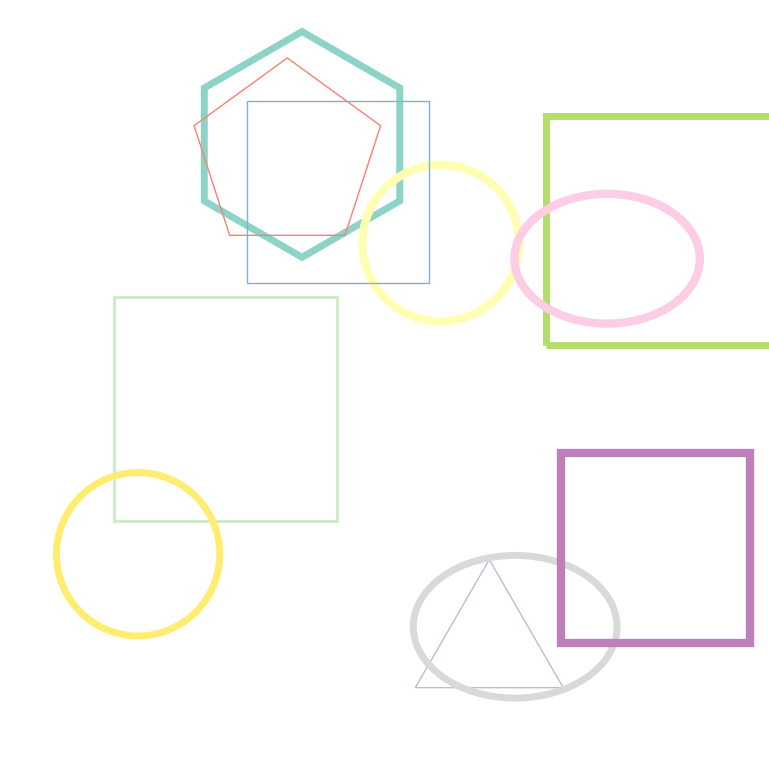[{"shape": "hexagon", "thickness": 2.5, "radius": 0.73, "center": [0.392, 0.812]}, {"shape": "circle", "thickness": 3, "radius": 0.51, "center": [0.572, 0.684]}, {"shape": "triangle", "thickness": 0.5, "radius": 0.55, "center": [0.635, 0.162]}, {"shape": "pentagon", "thickness": 0.5, "radius": 0.64, "center": [0.373, 0.797]}, {"shape": "square", "thickness": 0.5, "radius": 0.59, "center": [0.439, 0.751]}, {"shape": "square", "thickness": 2.5, "radius": 0.74, "center": [0.857, 0.7]}, {"shape": "oval", "thickness": 3, "radius": 0.6, "center": [0.788, 0.664]}, {"shape": "oval", "thickness": 2.5, "radius": 0.66, "center": [0.669, 0.186]}, {"shape": "square", "thickness": 3, "radius": 0.61, "center": [0.851, 0.288]}, {"shape": "square", "thickness": 1, "radius": 0.73, "center": [0.293, 0.469]}, {"shape": "circle", "thickness": 2.5, "radius": 0.53, "center": [0.179, 0.28]}]